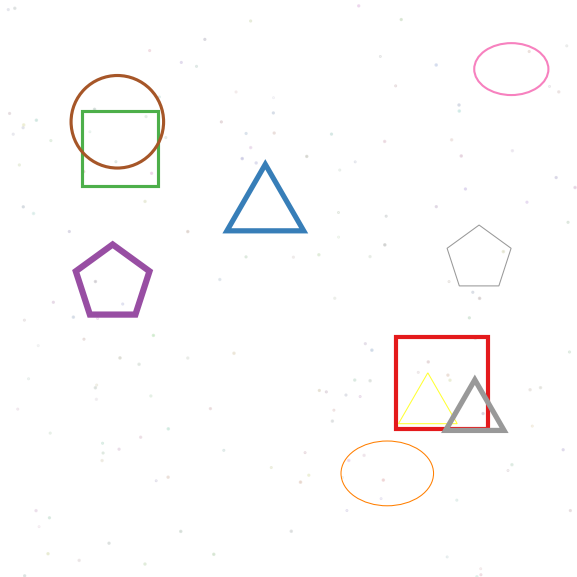[{"shape": "square", "thickness": 2, "radius": 0.4, "center": [0.766, 0.336]}, {"shape": "triangle", "thickness": 2.5, "radius": 0.38, "center": [0.459, 0.638]}, {"shape": "square", "thickness": 1.5, "radius": 0.33, "center": [0.208, 0.742]}, {"shape": "pentagon", "thickness": 3, "radius": 0.34, "center": [0.195, 0.509]}, {"shape": "oval", "thickness": 0.5, "radius": 0.4, "center": [0.671, 0.179]}, {"shape": "triangle", "thickness": 0.5, "radius": 0.29, "center": [0.741, 0.295]}, {"shape": "circle", "thickness": 1.5, "radius": 0.4, "center": [0.203, 0.788]}, {"shape": "oval", "thickness": 1, "radius": 0.32, "center": [0.885, 0.879]}, {"shape": "pentagon", "thickness": 0.5, "radius": 0.29, "center": [0.83, 0.551]}, {"shape": "triangle", "thickness": 2.5, "radius": 0.29, "center": [0.822, 0.283]}]